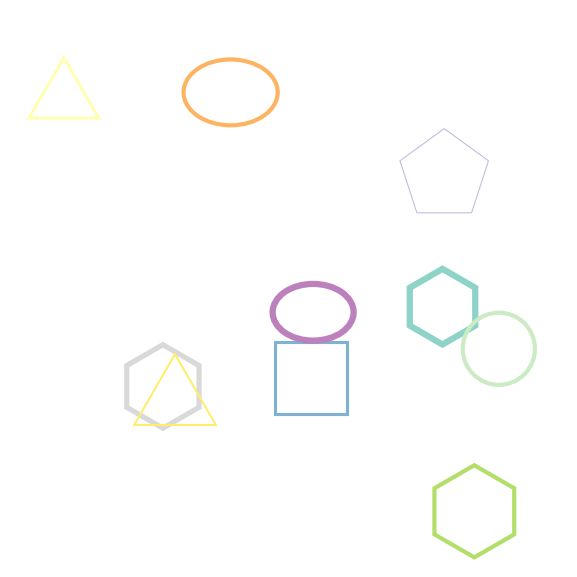[{"shape": "hexagon", "thickness": 3, "radius": 0.33, "center": [0.766, 0.468]}, {"shape": "triangle", "thickness": 1.5, "radius": 0.35, "center": [0.111, 0.829]}, {"shape": "pentagon", "thickness": 0.5, "radius": 0.4, "center": [0.769, 0.696]}, {"shape": "square", "thickness": 1.5, "radius": 0.31, "center": [0.539, 0.345]}, {"shape": "oval", "thickness": 2, "radius": 0.41, "center": [0.399, 0.839]}, {"shape": "hexagon", "thickness": 2, "radius": 0.4, "center": [0.821, 0.114]}, {"shape": "hexagon", "thickness": 2.5, "radius": 0.36, "center": [0.282, 0.33]}, {"shape": "oval", "thickness": 3, "radius": 0.35, "center": [0.542, 0.458]}, {"shape": "circle", "thickness": 2, "radius": 0.31, "center": [0.864, 0.395]}, {"shape": "triangle", "thickness": 1, "radius": 0.41, "center": [0.303, 0.304]}]